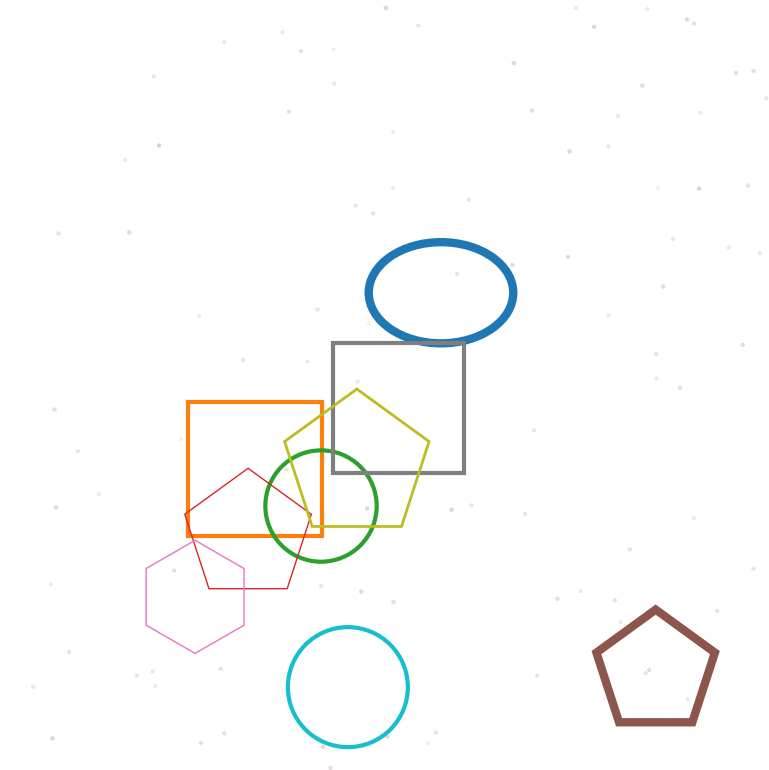[{"shape": "oval", "thickness": 3, "radius": 0.47, "center": [0.573, 0.62]}, {"shape": "square", "thickness": 1.5, "radius": 0.44, "center": [0.331, 0.391]}, {"shape": "circle", "thickness": 1.5, "radius": 0.36, "center": [0.417, 0.343]}, {"shape": "pentagon", "thickness": 0.5, "radius": 0.43, "center": [0.322, 0.305]}, {"shape": "pentagon", "thickness": 3, "radius": 0.4, "center": [0.852, 0.127]}, {"shape": "hexagon", "thickness": 0.5, "radius": 0.37, "center": [0.253, 0.225]}, {"shape": "square", "thickness": 1.5, "radius": 0.42, "center": [0.518, 0.47]}, {"shape": "pentagon", "thickness": 1, "radius": 0.49, "center": [0.463, 0.396]}, {"shape": "circle", "thickness": 1.5, "radius": 0.39, "center": [0.452, 0.108]}]